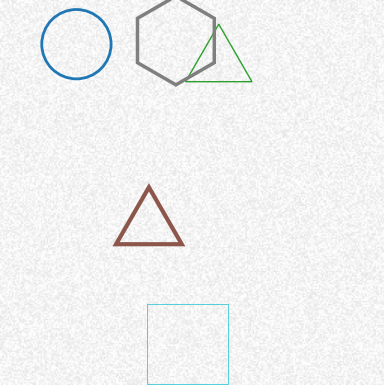[{"shape": "circle", "thickness": 2, "radius": 0.45, "center": [0.199, 0.885]}, {"shape": "triangle", "thickness": 1, "radius": 0.5, "center": [0.568, 0.838]}, {"shape": "triangle", "thickness": 3, "radius": 0.49, "center": [0.387, 0.415]}, {"shape": "hexagon", "thickness": 2.5, "radius": 0.58, "center": [0.457, 0.895]}, {"shape": "square", "thickness": 0.5, "radius": 0.52, "center": [0.488, 0.106]}]